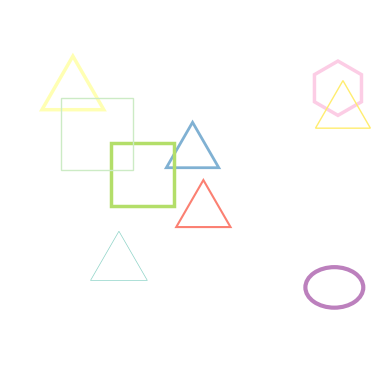[{"shape": "triangle", "thickness": 0.5, "radius": 0.43, "center": [0.309, 0.314]}, {"shape": "triangle", "thickness": 2.5, "radius": 0.46, "center": [0.189, 0.761]}, {"shape": "triangle", "thickness": 1.5, "radius": 0.41, "center": [0.528, 0.451]}, {"shape": "triangle", "thickness": 2, "radius": 0.39, "center": [0.5, 0.604]}, {"shape": "square", "thickness": 2.5, "radius": 0.41, "center": [0.37, 0.547]}, {"shape": "hexagon", "thickness": 2.5, "radius": 0.35, "center": [0.878, 0.771]}, {"shape": "oval", "thickness": 3, "radius": 0.38, "center": [0.868, 0.253]}, {"shape": "square", "thickness": 1, "radius": 0.47, "center": [0.252, 0.652]}, {"shape": "triangle", "thickness": 1, "radius": 0.41, "center": [0.891, 0.708]}]